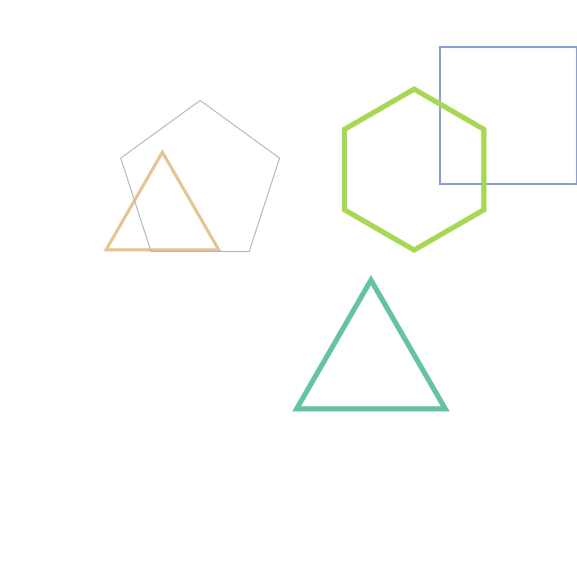[{"shape": "triangle", "thickness": 2.5, "radius": 0.74, "center": [0.642, 0.366]}, {"shape": "square", "thickness": 1, "radius": 0.59, "center": [0.881, 0.8]}, {"shape": "hexagon", "thickness": 2.5, "radius": 0.7, "center": [0.717, 0.705]}, {"shape": "triangle", "thickness": 1.5, "radius": 0.56, "center": [0.281, 0.623]}, {"shape": "pentagon", "thickness": 0.5, "radius": 0.72, "center": [0.347, 0.681]}]